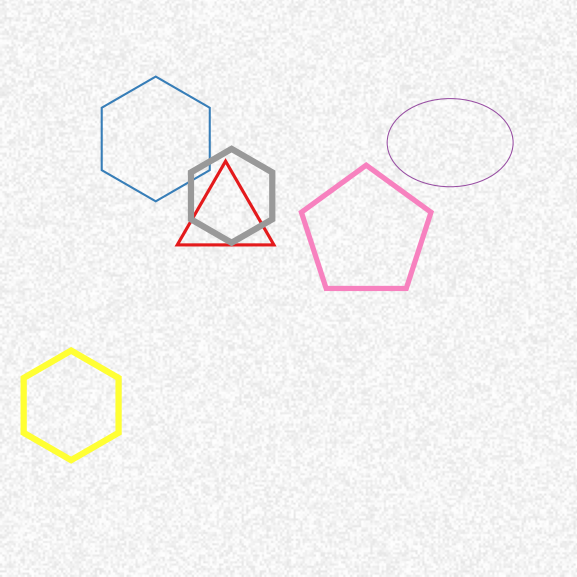[{"shape": "triangle", "thickness": 1.5, "radius": 0.48, "center": [0.391, 0.623]}, {"shape": "hexagon", "thickness": 1, "radius": 0.54, "center": [0.27, 0.759]}, {"shape": "oval", "thickness": 0.5, "radius": 0.55, "center": [0.779, 0.752]}, {"shape": "hexagon", "thickness": 3, "radius": 0.47, "center": [0.123, 0.297]}, {"shape": "pentagon", "thickness": 2.5, "radius": 0.59, "center": [0.634, 0.595]}, {"shape": "hexagon", "thickness": 3, "radius": 0.41, "center": [0.401, 0.66]}]